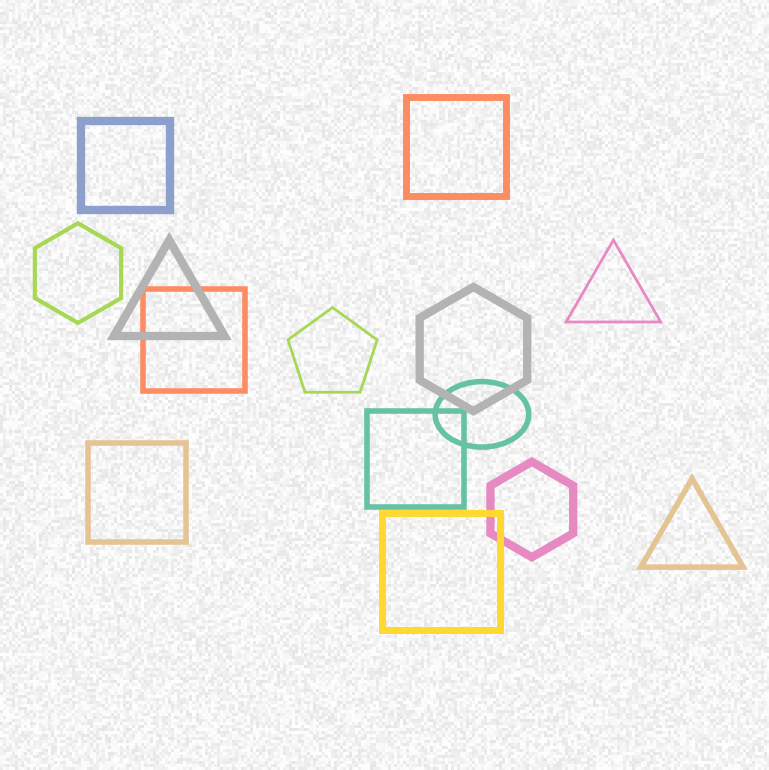[{"shape": "square", "thickness": 2, "radius": 0.31, "center": [0.539, 0.404]}, {"shape": "oval", "thickness": 2, "radius": 0.3, "center": [0.626, 0.462]}, {"shape": "square", "thickness": 2, "radius": 0.33, "center": [0.252, 0.559]}, {"shape": "square", "thickness": 2.5, "radius": 0.32, "center": [0.592, 0.81]}, {"shape": "square", "thickness": 3, "radius": 0.29, "center": [0.163, 0.785]}, {"shape": "triangle", "thickness": 1, "radius": 0.35, "center": [0.797, 0.617]}, {"shape": "hexagon", "thickness": 3, "radius": 0.31, "center": [0.691, 0.338]}, {"shape": "pentagon", "thickness": 1, "radius": 0.3, "center": [0.432, 0.54]}, {"shape": "hexagon", "thickness": 1.5, "radius": 0.32, "center": [0.101, 0.645]}, {"shape": "square", "thickness": 2.5, "radius": 0.38, "center": [0.573, 0.257]}, {"shape": "triangle", "thickness": 2, "radius": 0.38, "center": [0.899, 0.302]}, {"shape": "square", "thickness": 2, "radius": 0.32, "center": [0.178, 0.36]}, {"shape": "triangle", "thickness": 3, "radius": 0.42, "center": [0.22, 0.605]}, {"shape": "hexagon", "thickness": 3, "radius": 0.4, "center": [0.615, 0.547]}]